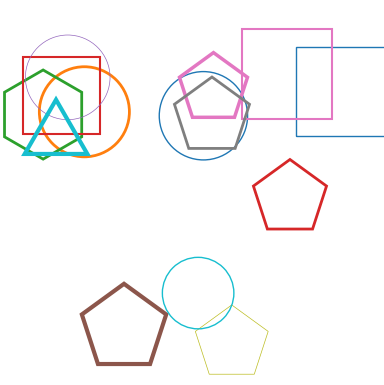[{"shape": "square", "thickness": 1, "radius": 0.58, "center": [0.885, 0.761]}, {"shape": "circle", "thickness": 1, "radius": 0.57, "center": [0.528, 0.699]}, {"shape": "circle", "thickness": 2, "radius": 0.58, "center": [0.219, 0.71]}, {"shape": "hexagon", "thickness": 2, "radius": 0.58, "center": [0.112, 0.702]}, {"shape": "square", "thickness": 1.5, "radius": 0.5, "center": [0.16, 0.753]}, {"shape": "pentagon", "thickness": 2, "radius": 0.5, "center": [0.753, 0.486]}, {"shape": "circle", "thickness": 0.5, "radius": 0.55, "center": [0.176, 0.799]}, {"shape": "pentagon", "thickness": 3, "radius": 0.58, "center": [0.322, 0.148]}, {"shape": "square", "thickness": 1.5, "radius": 0.58, "center": [0.746, 0.808]}, {"shape": "pentagon", "thickness": 2.5, "radius": 0.46, "center": [0.554, 0.77]}, {"shape": "pentagon", "thickness": 2, "radius": 0.51, "center": [0.551, 0.697]}, {"shape": "pentagon", "thickness": 0.5, "radius": 0.5, "center": [0.602, 0.108]}, {"shape": "triangle", "thickness": 3, "radius": 0.47, "center": [0.145, 0.647]}, {"shape": "circle", "thickness": 1, "radius": 0.46, "center": [0.515, 0.239]}]